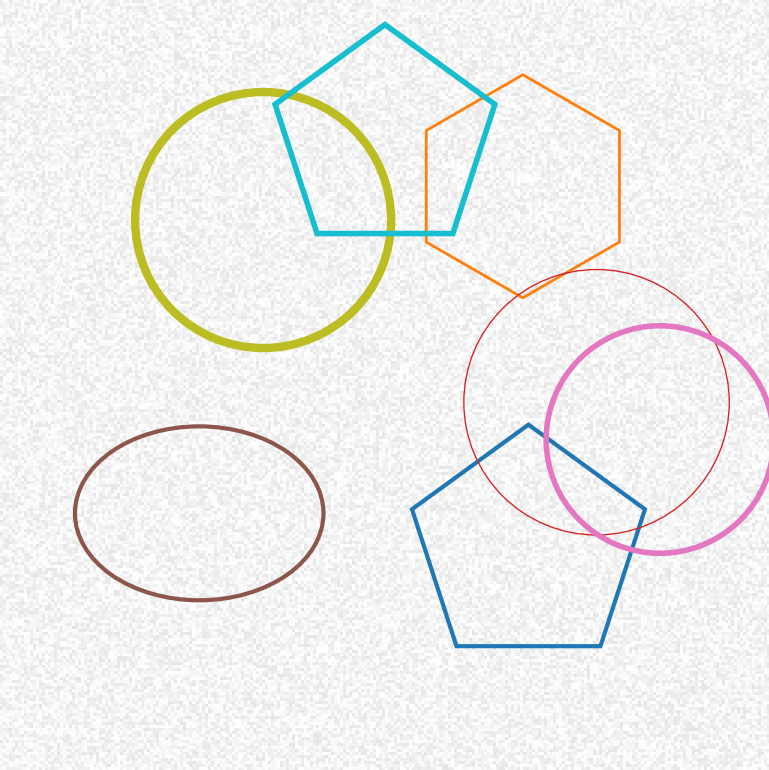[{"shape": "pentagon", "thickness": 1.5, "radius": 0.8, "center": [0.686, 0.289]}, {"shape": "hexagon", "thickness": 1, "radius": 0.72, "center": [0.679, 0.758]}, {"shape": "circle", "thickness": 0.5, "radius": 0.86, "center": [0.775, 0.478]}, {"shape": "oval", "thickness": 1.5, "radius": 0.81, "center": [0.259, 0.333]}, {"shape": "circle", "thickness": 2, "radius": 0.74, "center": [0.857, 0.429]}, {"shape": "circle", "thickness": 3, "radius": 0.83, "center": [0.342, 0.714]}, {"shape": "pentagon", "thickness": 2, "radius": 0.75, "center": [0.5, 0.818]}]